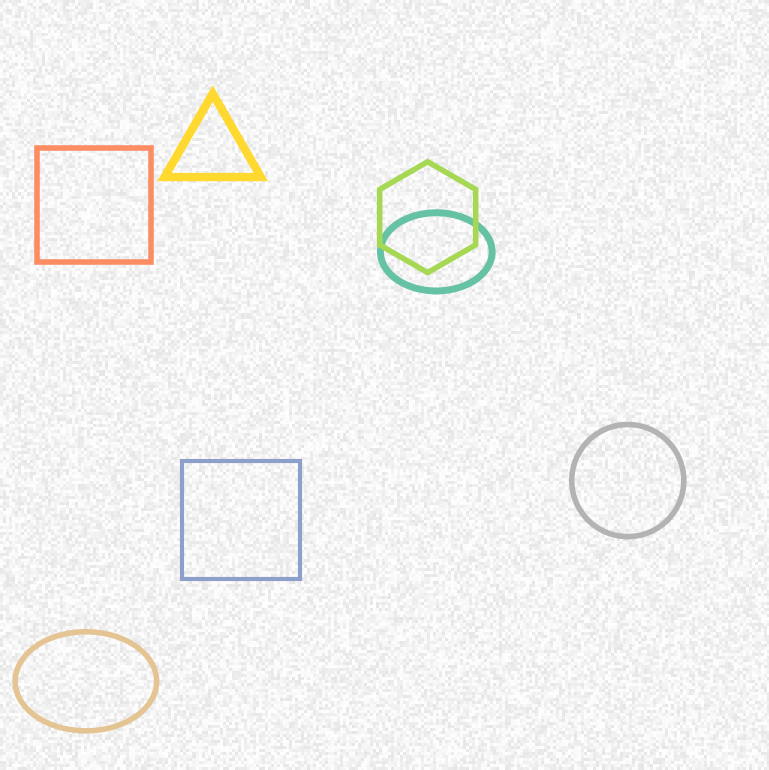[{"shape": "oval", "thickness": 2.5, "radius": 0.36, "center": [0.567, 0.673]}, {"shape": "square", "thickness": 2, "radius": 0.37, "center": [0.122, 0.734]}, {"shape": "square", "thickness": 1.5, "radius": 0.38, "center": [0.313, 0.325]}, {"shape": "hexagon", "thickness": 2, "radius": 0.36, "center": [0.555, 0.718]}, {"shape": "triangle", "thickness": 3, "radius": 0.36, "center": [0.276, 0.806]}, {"shape": "oval", "thickness": 2, "radius": 0.46, "center": [0.112, 0.115]}, {"shape": "circle", "thickness": 2, "radius": 0.36, "center": [0.815, 0.376]}]